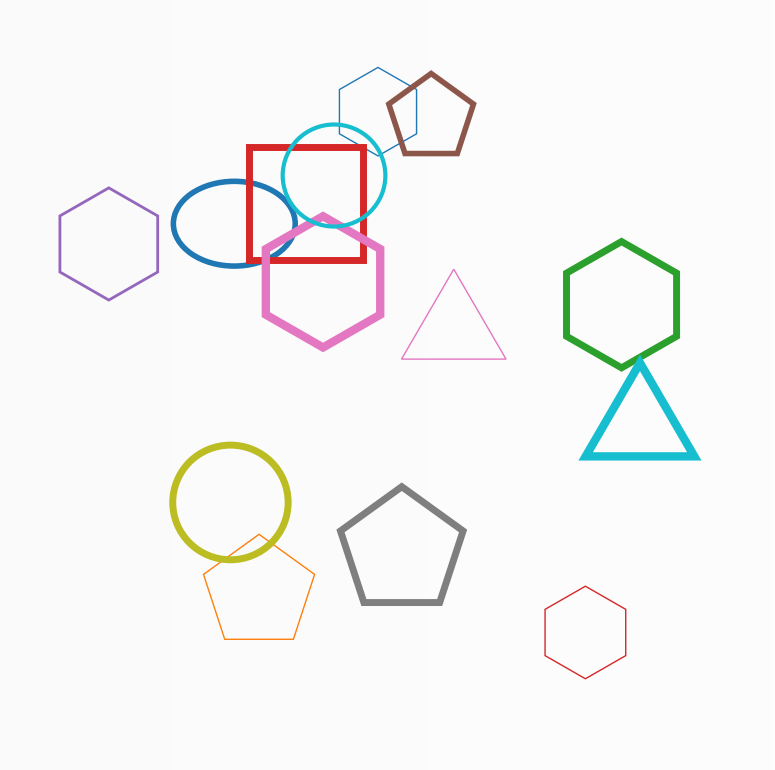[{"shape": "oval", "thickness": 2, "radius": 0.39, "center": [0.302, 0.709]}, {"shape": "hexagon", "thickness": 0.5, "radius": 0.29, "center": [0.488, 0.855]}, {"shape": "pentagon", "thickness": 0.5, "radius": 0.38, "center": [0.334, 0.231]}, {"shape": "hexagon", "thickness": 2.5, "radius": 0.41, "center": [0.802, 0.604]}, {"shape": "hexagon", "thickness": 0.5, "radius": 0.3, "center": [0.755, 0.179]}, {"shape": "square", "thickness": 2.5, "radius": 0.37, "center": [0.395, 0.736]}, {"shape": "hexagon", "thickness": 1, "radius": 0.36, "center": [0.14, 0.683]}, {"shape": "pentagon", "thickness": 2, "radius": 0.29, "center": [0.556, 0.847]}, {"shape": "triangle", "thickness": 0.5, "radius": 0.39, "center": [0.586, 0.573]}, {"shape": "hexagon", "thickness": 3, "radius": 0.43, "center": [0.417, 0.634]}, {"shape": "pentagon", "thickness": 2.5, "radius": 0.42, "center": [0.518, 0.285]}, {"shape": "circle", "thickness": 2.5, "radius": 0.37, "center": [0.297, 0.347]}, {"shape": "circle", "thickness": 1.5, "radius": 0.33, "center": [0.431, 0.772]}, {"shape": "triangle", "thickness": 3, "radius": 0.4, "center": [0.826, 0.448]}]